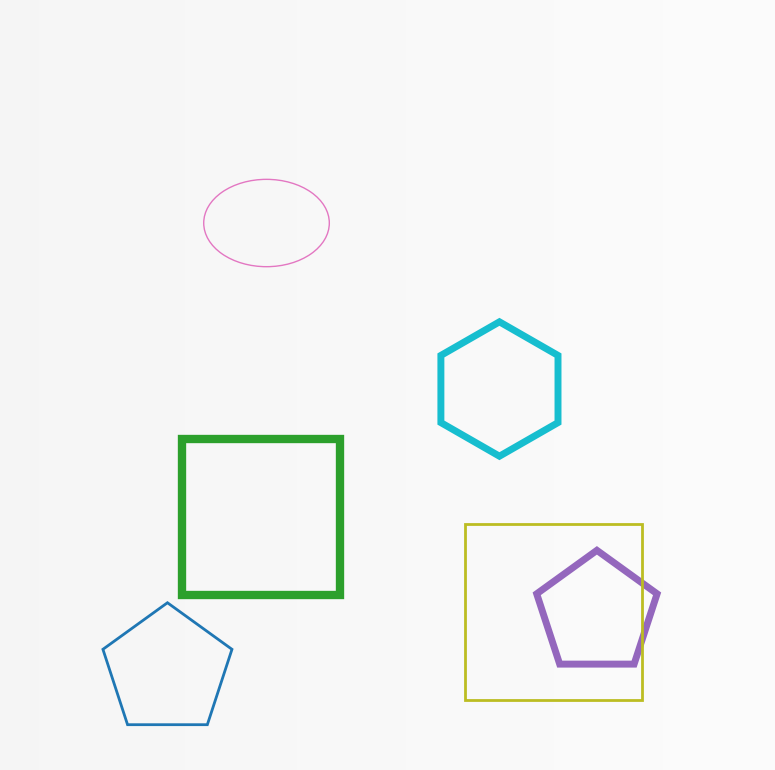[{"shape": "pentagon", "thickness": 1, "radius": 0.44, "center": [0.216, 0.13]}, {"shape": "square", "thickness": 3, "radius": 0.51, "center": [0.336, 0.329]}, {"shape": "pentagon", "thickness": 2.5, "radius": 0.41, "center": [0.77, 0.204]}, {"shape": "oval", "thickness": 0.5, "radius": 0.41, "center": [0.344, 0.71]}, {"shape": "square", "thickness": 1, "radius": 0.57, "center": [0.714, 0.205]}, {"shape": "hexagon", "thickness": 2.5, "radius": 0.44, "center": [0.644, 0.495]}]